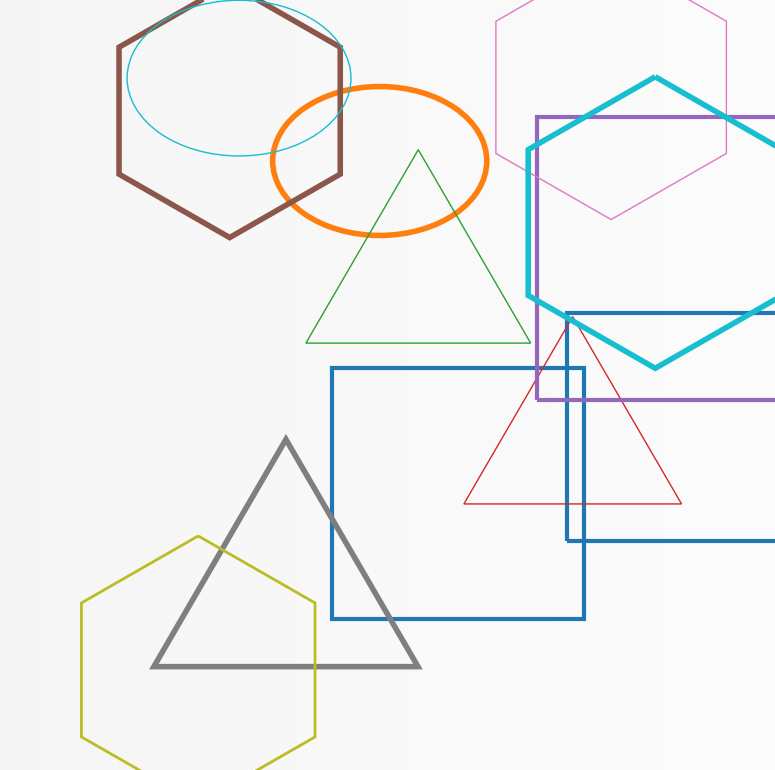[{"shape": "square", "thickness": 1.5, "radius": 0.81, "center": [0.591, 0.359]}, {"shape": "square", "thickness": 1.5, "radius": 0.74, "center": [0.879, 0.445]}, {"shape": "oval", "thickness": 2, "radius": 0.69, "center": [0.49, 0.791]}, {"shape": "triangle", "thickness": 0.5, "radius": 0.84, "center": [0.54, 0.638]}, {"shape": "triangle", "thickness": 0.5, "radius": 0.81, "center": [0.739, 0.427]}, {"shape": "square", "thickness": 1.5, "radius": 0.92, "center": [0.875, 0.664]}, {"shape": "hexagon", "thickness": 2, "radius": 0.82, "center": [0.296, 0.856]}, {"shape": "hexagon", "thickness": 0.5, "radius": 0.86, "center": [0.789, 0.887]}, {"shape": "triangle", "thickness": 2, "radius": 0.98, "center": [0.369, 0.233]}, {"shape": "hexagon", "thickness": 1, "radius": 0.87, "center": [0.256, 0.13]}, {"shape": "hexagon", "thickness": 2, "radius": 0.95, "center": [0.845, 0.711]}, {"shape": "oval", "thickness": 0.5, "radius": 0.72, "center": [0.308, 0.899]}]